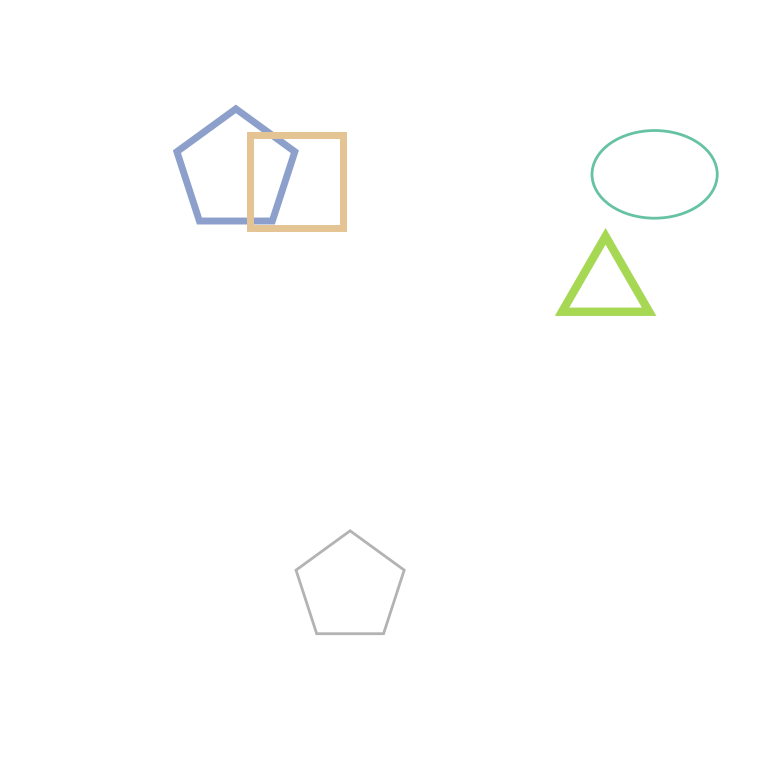[{"shape": "oval", "thickness": 1, "radius": 0.41, "center": [0.85, 0.774]}, {"shape": "pentagon", "thickness": 2.5, "radius": 0.4, "center": [0.306, 0.778]}, {"shape": "triangle", "thickness": 3, "radius": 0.33, "center": [0.786, 0.628]}, {"shape": "square", "thickness": 2.5, "radius": 0.3, "center": [0.385, 0.764]}, {"shape": "pentagon", "thickness": 1, "radius": 0.37, "center": [0.455, 0.237]}]